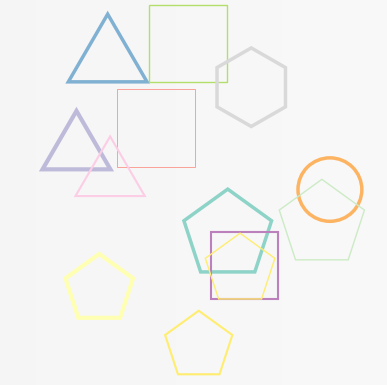[{"shape": "pentagon", "thickness": 2.5, "radius": 0.59, "center": [0.588, 0.39]}, {"shape": "pentagon", "thickness": 3, "radius": 0.46, "center": [0.256, 0.249]}, {"shape": "triangle", "thickness": 3, "radius": 0.51, "center": [0.197, 0.611]}, {"shape": "square", "thickness": 0.5, "radius": 0.51, "center": [0.403, 0.667]}, {"shape": "triangle", "thickness": 2.5, "radius": 0.59, "center": [0.278, 0.846]}, {"shape": "circle", "thickness": 2.5, "radius": 0.41, "center": [0.851, 0.508]}, {"shape": "square", "thickness": 1, "radius": 0.5, "center": [0.486, 0.887]}, {"shape": "triangle", "thickness": 1.5, "radius": 0.52, "center": [0.284, 0.542]}, {"shape": "hexagon", "thickness": 2.5, "radius": 0.51, "center": [0.648, 0.773]}, {"shape": "square", "thickness": 1.5, "radius": 0.43, "center": [0.631, 0.31]}, {"shape": "pentagon", "thickness": 1, "radius": 0.58, "center": [0.831, 0.419]}, {"shape": "pentagon", "thickness": 1.5, "radius": 0.46, "center": [0.513, 0.102]}, {"shape": "pentagon", "thickness": 1, "radius": 0.47, "center": [0.62, 0.3]}]